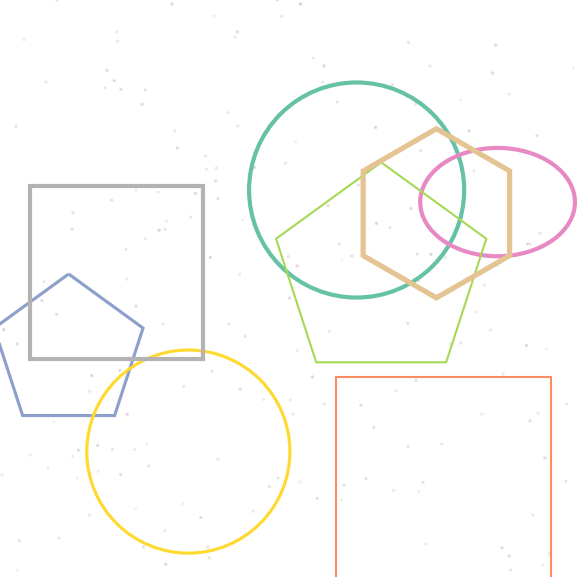[{"shape": "circle", "thickness": 2, "radius": 0.93, "center": [0.618, 0.67]}, {"shape": "square", "thickness": 1, "radius": 0.93, "center": [0.768, 0.162]}, {"shape": "pentagon", "thickness": 1.5, "radius": 0.68, "center": [0.119, 0.389]}, {"shape": "oval", "thickness": 2, "radius": 0.67, "center": [0.862, 0.649]}, {"shape": "pentagon", "thickness": 1, "radius": 0.96, "center": [0.66, 0.527]}, {"shape": "circle", "thickness": 1.5, "radius": 0.88, "center": [0.326, 0.217]}, {"shape": "hexagon", "thickness": 2.5, "radius": 0.73, "center": [0.756, 0.63]}, {"shape": "square", "thickness": 2, "radius": 0.75, "center": [0.202, 0.527]}]